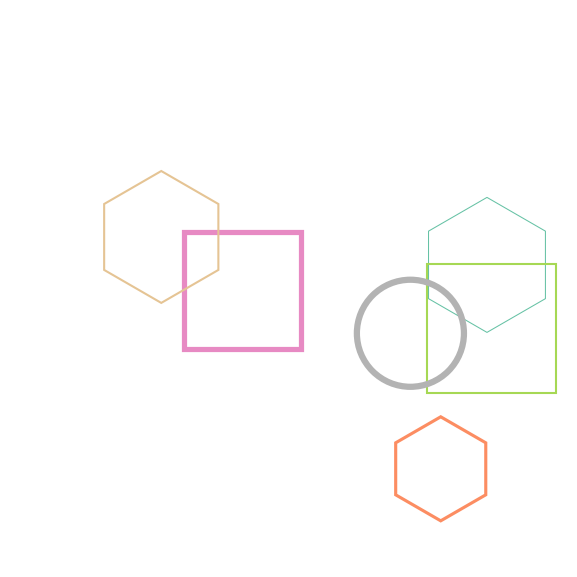[{"shape": "hexagon", "thickness": 0.5, "radius": 0.58, "center": [0.843, 0.54]}, {"shape": "hexagon", "thickness": 1.5, "radius": 0.45, "center": [0.763, 0.187]}, {"shape": "square", "thickness": 2.5, "radius": 0.51, "center": [0.42, 0.496]}, {"shape": "square", "thickness": 1, "radius": 0.56, "center": [0.851, 0.431]}, {"shape": "hexagon", "thickness": 1, "radius": 0.57, "center": [0.279, 0.589]}, {"shape": "circle", "thickness": 3, "radius": 0.46, "center": [0.711, 0.422]}]